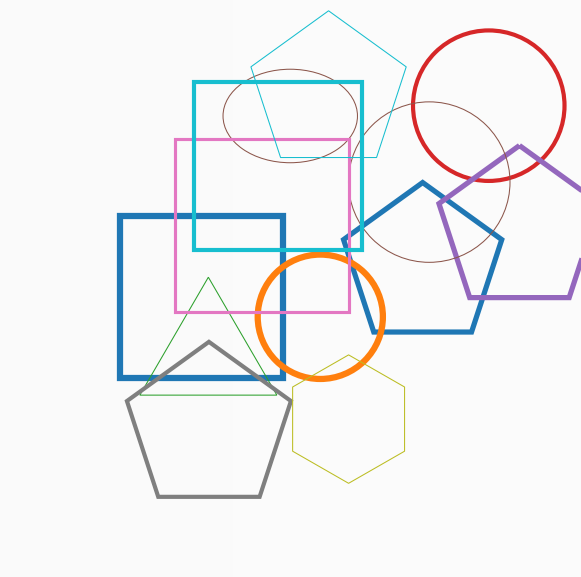[{"shape": "pentagon", "thickness": 2.5, "radius": 0.72, "center": [0.727, 0.54]}, {"shape": "square", "thickness": 3, "radius": 0.7, "center": [0.347, 0.485]}, {"shape": "circle", "thickness": 3, "radius": 0.54, "center": [0.551, 0.451]}, {"shape": "triangle", "thickness": 0.5, "radius": 0.68, "center": [0.358, 0.383]}, {"shape": "circle", "thickness": 2, "radius": 0.65, "center": [0.841, 0.816]}, {"shape": "pentagon", "thickness": 2.5, "radius": 0.73, "center": [0.894, 0.602]}, {"shape": "oval", "thickness": 0.5, "radius": 0.58, "center": [0.499, 0.798]}, {"shape": "circle", "thickness": 0.5, "radius": 0.69, "center": [0.739, 0.684]}, {"shape": "square", "thickness": 1.5, "radius": 0.75, "center": [0.451, 0.608]}, {"shape": "pentagon", "thickness": 2, "radius": 0.74, "center": [0.359, 0.259]}, {"shape": "hexagon", "thickness": 0.5, "radius": 0.56, "center": [0.6, 0.273]}, {"shape": "square", "thickness": 2, "radius": 0.73, "center": [0.478, 0.712]}, {"shape": "pentagon", "thickness": 0.5, "radius": 0.7, "center": [0.565, 0.84]}]